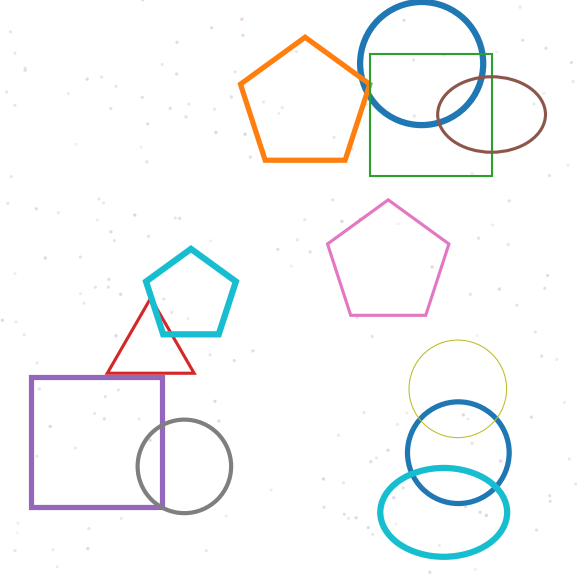[{"shape": "circle", "thickness": 3, "radius": 0.53, "center": [0.73, 0.889]}, {"shape": "circle", "thickness": 2.5, "radius": 0.44, "center": [0.794, 0.215]}, {"shape": "pentagon", "thickness": 2.5, "radius": 0.59, "center": [0.528, 0.817]}, {"shape": "square", "thickness": 1, "radius": 0.53, "center": [0.746, 0.8]}, {"shape": "triangle", "thickness": 1.5, "radius": 0.43, "center": [0.261, 0.396]}, {"shape": "square", "thickness": 2.5, "radius": 0.56, "center": [0.167, 0.234]}, {"shape": "oval", "thickness": 1.5, "radius": 0.47, "center": [0.851, 0.801]}, {"shape": "pentagon", "thickness": 1.5, "radius": 0.55, "center": [0.672, 0.543]}, {"shape": "circle", "thickness": 2, "radius": 0.4, "center": [0.319, 0.192]}, {"shape": "circle", "thickness": 0.5, "radius": 0.42, "center": [0.793, 0.326]}, {"shape": "oval", "thickness": 3, "radius": 0.55, "center": [0.768, 0.112]}, {"shape": "pentagon", "thickness": 3, "radius": 0.41, "center": [0.331, 0.486]}]